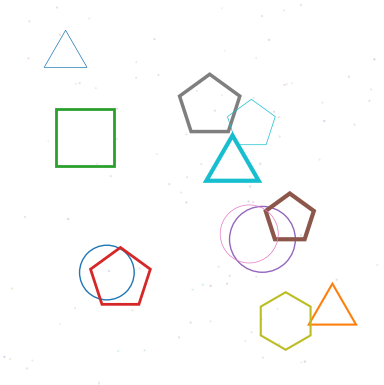[{"shape": "circle", "thickness": 1, "radius": 0.35, "center": [0.278, 0.292]}, {"shape": "triangle", "thickness": 0.5, "radius": 0.32, "center": [0.17, 0.857]}, {"shape": "triangle", "thickness": 1.5, "radius": 0.35, "center": [0.863, 0.192]}, {"shape": "square", "thickness": 2, "radius": 0.37, "center": [0.221, 0.643]}, {"shape": "pentagon", "thickness": 2, "radius": 0.41, "center": [0.313, 0.276]}, {"shape": "circle", "thickness": 1, "radius": 0.43, "center": [0.682, 0.378]}, {"shape": "pentagon", "thickness": 3, "radius": 0.33, "center": [0.753, 0.432]}, {"shape": "circle", "thickness": 0.5, "radius": 0.38, "center": [0.647, 0.392]}, {"shape": "pentagon", "thickness": 2.5, "radius": 0.41, "center": [0.545, 0.725]}, {"shape": "hexagon", "thickness": 1.5, "radius": 0.37, "center": [0.742, 0.166]}, {"shape": "pentagon", "thickness": 0.5, "radius": 0.33, "center": [0.653, 0.677]}, {"shape": "triangle", "thickness": 3, "radius": 0.39, "center": [0.604, 0.57]}]